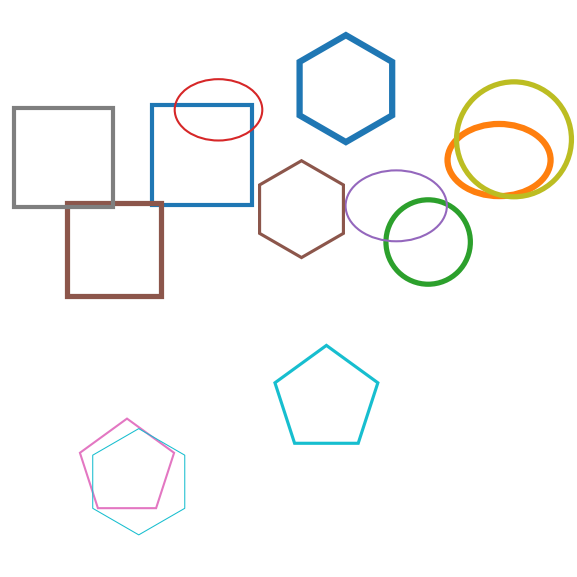[{"shape": "square", "thickness": 2, "radius": 0.43, "center": [0.349, 0.731]}, {"shape": "hexagon", "thickness": 3, "radius": 0.46, "center": [0.599, 0.846]}, {"shape": "oval", "thickness": 3, "radius": 0.45, "center": [0.864, 0.722]}, {"shape": "circle", "thickness": 2.5, "radius": 0.37, "center": [0.741, 0.58]}, {"shape": "oval", "thickness": 1, "radius": 0.38, "center": [0.378, 0.809]}, {"shape": "oval", "thickness": 1, "radius": 0.44, "center": [0.686, 0.643]}, {"shape": "hexagon", "thickness": 1.5, "radius": 0.42, "center": [0.522, 0.637]}, {"shape": "square", "thickness": 2.5, "radius": 0.4, "center": [0.197, 0.567]}, {"shape": "pentagon", "thickness": 1, "radius": 0.43, "center": [0.22, 0.189]}, {"shape": "square", "thickness": 2, "radius": 0.43, "center": [0.11, 0.726]}, {"shape": "circle", "thickness": 2.5, "radius": 0.5, "center": [0.89, 0.758]}, {"shape": "pentagon", "thickness": 1.5, "radius": 0.47, "center": [0.565, 0.307]}, {"shape": "hexagon", "thickness": 0.5, "radius": 0.46, "center": [0.24, 0.165]}]